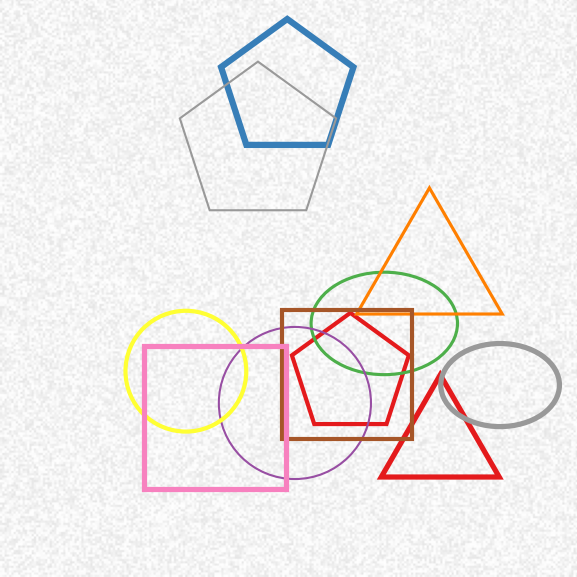[{"shape": "pentagon", "thickness": 2, "radius": 0.53, "center": [0.607, 0.351]}, {"shape": "triangle", "thickness": 2.5, "radius": 0.59, "center": [0.762, 0.232]}, {"shape": "pentagon", "thickness": 3, "radius": 0.6, "center": [0.497, 0.846]}, {"shape": "oval", "thickness": 1.5, "radius": 0.63, "center": [0.665, 0.439]}, {"shape": "circle", "thickness": 1, "radius": 0.66, "center": [0.511, 0.301]}, {"shape": "triangle", "thickness": 1.5, "radius": 0.73, "center": [0.744, 0.528]}, {"shape": "circle", "thickness": 2, "radius": 0.52, "center": [0.322, 0.356]}, {"shape": "square", "thickness": 2, "radius": 0.56, "center": [0.6, 0.351]}, {"shape": "square", "thickness": 2.5, "radius": 0.62, "center": [0.372, 0.276]}, {"shape": "oval", "thickness": 2.5, "radius": 0.51, "center": [0.866, 0.332]}, {"shape": "pentagon", "thickness": 1, "radius": 0.71, "center": [0.447, 0.75]}]